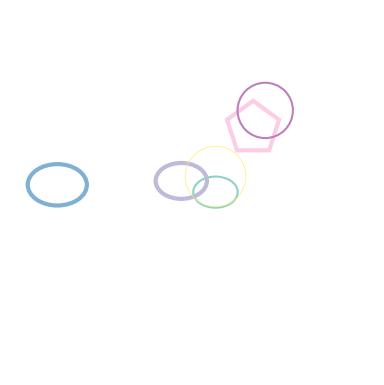[{"shape": "oval", "thickness": 1.5, "radius": 0.29, "center": [0.56, 0.501]}, {"shape": "oval", "thickness": 3, "radius": 0.33, "center": [0.471, 0.53]}, {"shape": "oval", "thickness": 3, "radius": 0.38, "center": [0.149, 0.52]}, {"shape": "pentagon", "thickness": 3, "radius": 0.36, "center": [0.657, 0.667]}, {"shape": "circle", "thickness": 1.5, "radius": 0.36, "center": [0.689, 0.713]}, {"shape": "circle", "thickness": 0.5, "radius": 0.39, "center": [0.56, 0.541]}]